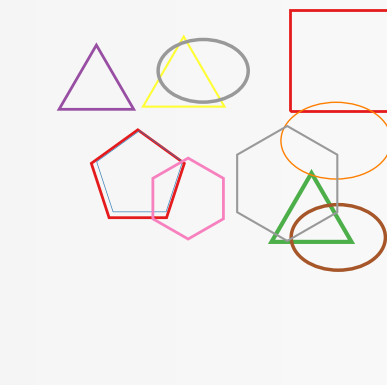[{"shape": "square", "thickness": 2, "radius": 0.65, "center": [0.879, 0.842]}, {"shape": "pentagon", "thickness": 2, "radius": 0.63, "center": [0.356, 0.537]}, {"shape": "pentagon", "thickness": 0.5, "radius": 0.58, "center": [0.36, 0.544]}, {"shape": "triangle", "thickness": 3, "radius": 0.6, "center": [0.804, 0.431]}, {"shape": "triangle", "thickness": 2, "radius": 0.56, "center": [0.249, 0.772]}, {"shape": "oval", "thickness": 1, "radius": 0.71, "center": [0.867, 0.635]}, {"shape": "triangle", "thickness": 1.5, "radius": 0.61, "center": [0.474, 0.784]}, {"shape": "oval", "thickness": 2.5, "radius": 0.61, "center": [0.873, 0.383]}, {"shape": "hexagon", "thickness": 2, "radius": 0.53, "center": [0.486, 0.484]}, {"shape": "hexagon", "thickness": 1.5, "radius": 0.75, "center": [0.741, 0.523]}, {"shape": "oval", "thickness": 2.5, "radius": 0.58, "center": [0.524, 0.816]}]